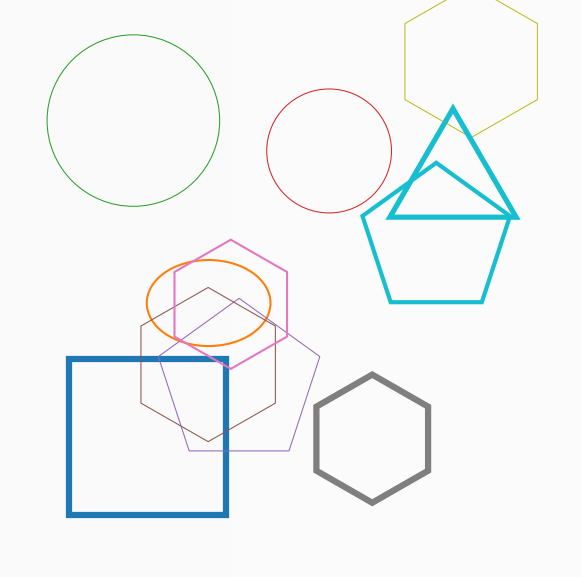[{"shape": "square", "thickness": 3, "radius": 0.68, "center": [0.253, 0.242]}, {"shape": "oval", "thickness": 1, "radius": 0.53, "center": [0.359, 0.474]}, {"shape": "circle", "thickness": 0.5, "radius": 0.74, "center": [0.229, 0.79]}, {"shape": "circle", "thickness": 0.5, "radius": 0.54, "center": [0.566, 0.738]}, {"shape": "pentagon", "thickness": 0.5, "radius": 0.73, "center": [0.411, 0.337]}, {"shape": "hexagon", "thickness": 0.5, "radius": 0.67, "center": [0.358, 0.368]}, {"shape": "hexagon", "thickness": 1, "radius": 0.56, "center": [0.397, 0.472]}, {"shape": "hexagon", "thickness": 3, "radius": 0.55, "center": [0.64, 0.24]}, {"shape": "hexagon", "thickness": 0.5, "radius": 0.66, "center": [0.811, 0.893]}, {"shape": "pentagon", "thickness": 2, "radius": 0.67, "center": [0.751, 0.584]}, {"shape": "triangle", "thickness": 2.5, "radius": 0.63, "center": [0.779, 0.686]}]